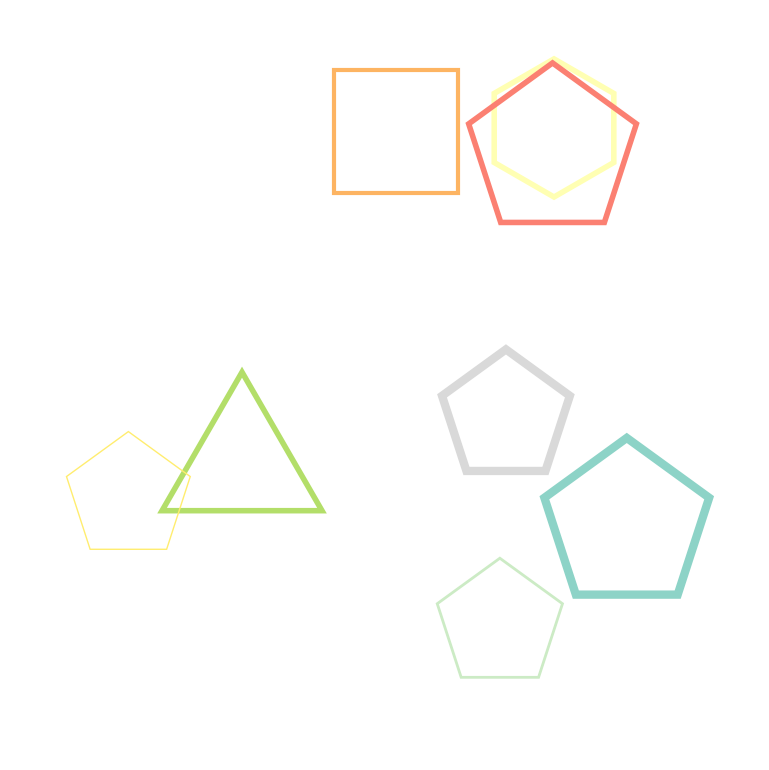[{"shape": "pentagon", "thickness": 3, "radius": 0.56, "center": [0.814, 0.319]}, {"shape": "hexagon", "thickness": 2, "radius": 0.45, "center": [0.719, 0.834]}, {"shape": "pentagon", "thickness": 2, "radius": 0.57, "center": [0.718, 0.804]}, {"shape": "square", "thickness": 1.5, "radius": 0.4, "center": [0.514, 0.829]}, {"shape": "triangle", "thickness": 2, "radius": 0.6, "center": [0.314, 0.397]}, {"shape": "pentagon", "thickness": 3, "radius": 0.44, "center": [0.657, 0.459]}, {"shape": "pentagon", "thickness": 1, "radius": 0.43, "center": [0.649, 0.19]}, {"shape": "pentagon", "thickness": 0.5, "radius": 0.42, "center": [0.167, 0.355]}]